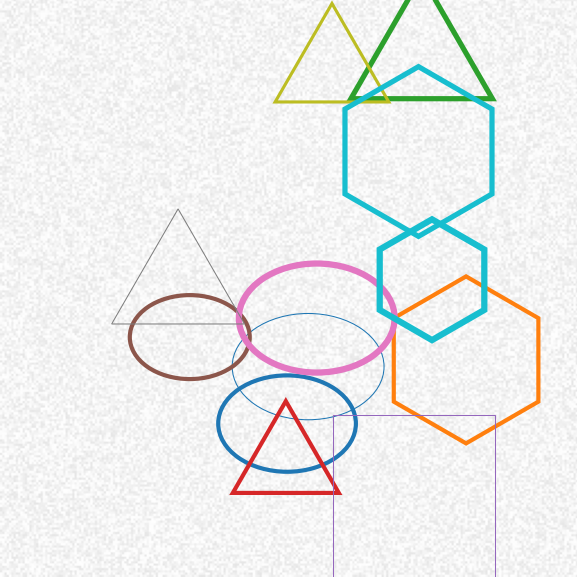[{"shape": "oval", "thickness": 2, "radius": 0.6, "center": [0.497, 0.266]}, {"shape": "oval", "thickness": 0.5, "radius": 0.66, "center": [0.534, 0.364]}, {"shape": "hexagon", "thickness": 2, "radius": 0.72, "center": [0.807, 0.376]}, {"shape": "triangle", "thickness": 2.5, "radius": 0.71, "center": [0.73, 0.899]}, {"shape": "triangle", "thickness": 2, "radius": 0.53, "center": [0.495, 0.199]}, {"shape": "square", "thickness": 0.5, "radius": 0.7, "center": [0.717, 0.14]}, {"shape": "oval", "thickness": 2, "radius": 0.52, "center": [0.329, 0.415]}, {"shape": "oval", "thickness": 3, "radius": 0.67, "center": [0.548, 0.448]}, {"shape": "triangle", "thickness": 0.5, "radius": 0.66, "center": [0.308, 0.505]}, {"shape": "triangle", "thickness": 1.5, "radius": 0.57, "center": [0.575, 0.879]}, {"shape": "hexagon", "thickness": 2.5, "radius": 0.73, "center": [0.725, 0.737]}, {"shape": "hexagon", "thickness": 3, "radius": 0.52, "center": [0.748, 0.515]}]